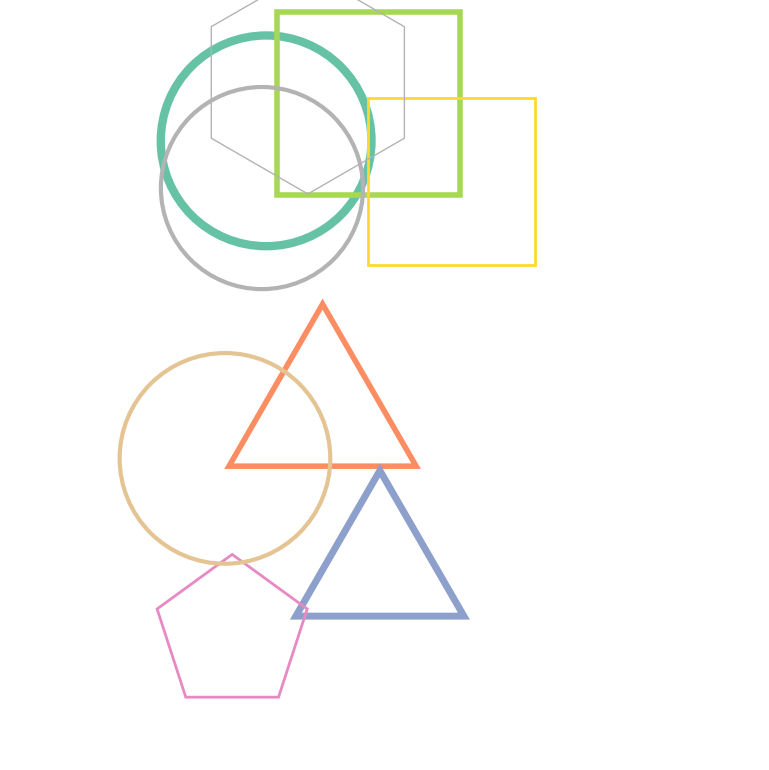[{"shape": "circle", "thickness": 3, "radius": 0.68, "center": [0.346, 0.817]}, {"shape": "triangle", "thickness": 2, "radius": 0.7, "center": [0.419, 0.465]}, {"shape": "triangle", "thickness": 2.5, "radius": 0.63, "center": [0.493, 0.263]}, {"shape": "pentagon", "thickness": 1, "radius": 0.51, "center": [0.302, 0.177]}, {"shape": "square", "thickness": 2, "radius": 0.59, "center": [0.479, 0.866]}, {"shape": "square", "thickness": 1, "radius": 0.54, "center": [0.587, 0.764]}, {"shape": "circle", "thickness": 1.5, "radius": 0.68, "center": [0.292, 0.405]}, {"shape": "hexagon", "thickness": 0.5, "radius": 0.72, "center": [0.4, 0.893]}, {"shape": "circle", "thickness": 1.5, "radius": 0.66, "center": [0.34, 0.756]}]